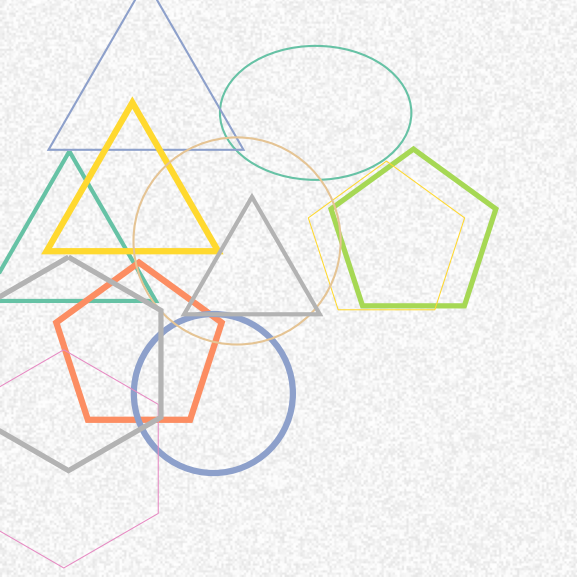[{"shape": "triangle", "thickness": 2, "radius": 0.86, "center": [0.12, 0.564]}, {"shape": "oval", "thickness": 1, "radius": 0.83, "center": [0.547, 0.804]}, {"shape": "pentagon", "thickness": 3, "radius": 0.75, "center": [0.241, 0.394]}, {"shape": "circle", "thickness": 3, "radius": 0.69, "center": [0.369, 0.318]}, {"shape": "triangle", "thickness": 1, "radius": 0.97, "center": [0.253, 0.837]}, {"shape": "hexagon", "thickness": 0.5, "radius": 0.94, "center": [0.11, 0.205]}, {"shape": "pentagon", "thickness": 2.5, "radius": 0.75, "center": [0.716, 0.591]}, {"shape": "triangle", "thickness": 3, "radius": 0.86, "center": [0.229, 0.65]}, {"shape": "pentagon", "thickness": 0.5, "radius": 0.71, "center": [0.669, 0.578]}, {"shape": "circle", "thickness": 1, "radius": 0.9, "center": [0.41, 0.582]}, {"shape": "hexagon", "thickness": 2.5, "radius": 0.92, "center": [0.119, 0.369]}, {"shape": "triangle", "thickness": 2, "radius": 0.68, "center": [0.436, 0.523]}]